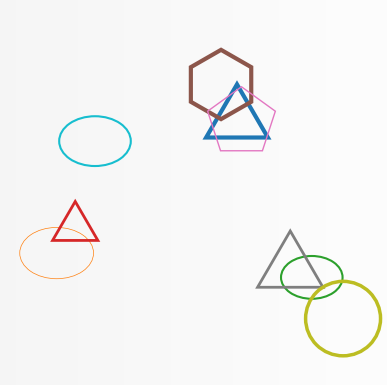[{"shape": "triangle", "thickness": 3, "radius": 0.46, "center": [0.612, 0.689]}, {"shape": "oval", "thickness": 0.5, "radius": 0.48, "center": [0.146, 0.343]}, {"shape": "oval", "thickness": 1.5, "radius": 0.4, "center": [0.805, 0.28]}, {"shape": "triangle", "thickness": 2, "radius": 0.34, "center": [0.194, 0.409]}, {"shape": "hexagon", "thickness": 3, "radius": 0.45, "center": [0.57, 0.781]}, {"shape": "pentagon", "thickness": 1, "radius": 0.46, "center": [0.623, 0.683]}, {"shape": "triangle", "thickness": 2, "radius": 0.49, "center": [0.749, 0.303]}, {"shape": "circle", "thickness": 2.5, "radius": 0.48, "center": [0.885, 0.173]}, {"shape": "oval", "thickness": 1.5, "radius": 0.46, "center": [0.245, 0.633]}]